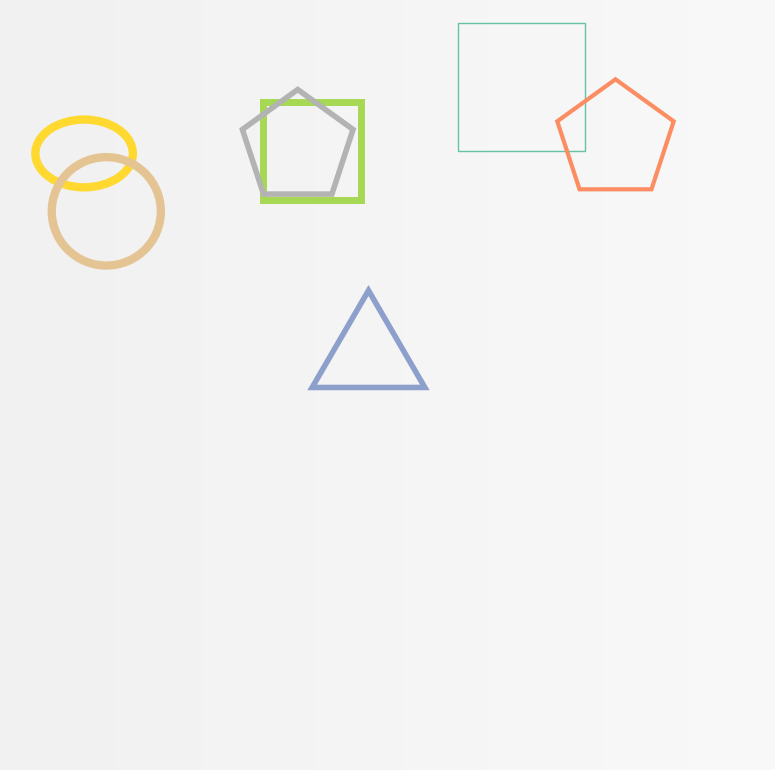[{"shape": "square", "thickness": 0.5, "radius": 0.41, "center": [0.673, 0.887]}, {"shape": "pentagon", "thickness": 1.5, "radius": 0.39, "center": [0.794, 0.818]}, {"shape": "triangle", "thickness": 2, "radius": 0.42, "center": [0.475, 0.539]}, {"shape": "square", "thickness": 2.5, "radius": 0.32, "center": [0.403, 0.804]}, {"shape": "oval", "thickness": 3, "radius": 0.31, "center": [0.109, 0.801]}, {"shape": "circle", "thickness": 3, "radius": 0.35, "center": [0.137, 0.726]}, {"shape": "pentagon", "thickness": 2, "radius": 0.38, "center": [0.384, 0.809]}]